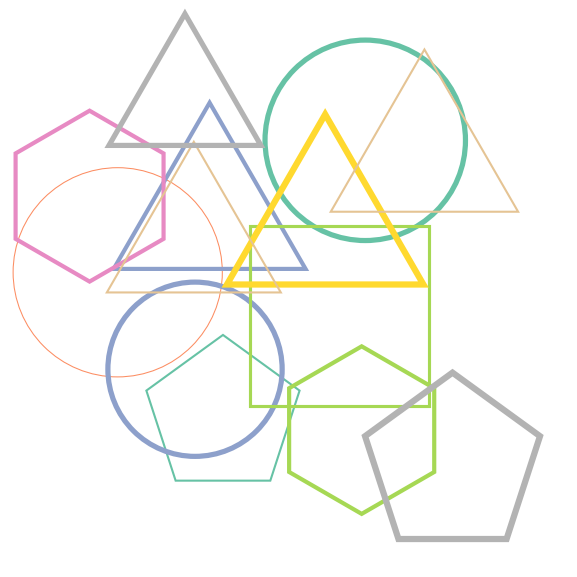[{"shape": "circle", "thickness": 2.5, "radius": 0.87, "center": [0.632, 0.756]}, {"shape": "pentagon", "thickness": 1, "radius": 0.7, "center": [0.386, 0.28]}, {"shape": "circle", "thickness": 0.5, "radius": 0.91, "center": [0.204, 0.528]}, {"shape": "triangle", "thickness": 2, "radius": 0.96, "center": [0.363, 0.629]}, {"shape": "circle", "thickness": 2.5, "radius": 0.75, "center": [0.338, 0.36]}, {"shape": "hexagon", "thickness": 2, "radius": 0.74, "center": [0.155, 0.659]}, {"shape": "square", "thickness": 1.5, "radius": 0.78, "center": [0.588, 0.451]}, {"shape": "hexagon", "thickness": 2, "radius": 0.73, "center": [0.626, 0.254]}, {"shape": "triangle", "thickness": 3, "radius": 0.98, "center": [0.563, 0.605]}, {"shape": "triangle", "thickness": 1, "radius": 0.94, "center": [0.735, 0.726]}, {"shape": "triangle", "thickness": 1, "radius": 0.87, "center": [0.336, 0.58]}, {"shape": "pentagon", "thickness": 3, "radius": 0.8, "center": [0.784, 0.195]}, {"shape": "triangle", "thickness": 2.5, "radius": 0.76, "center": [0.32, 0.823]}]